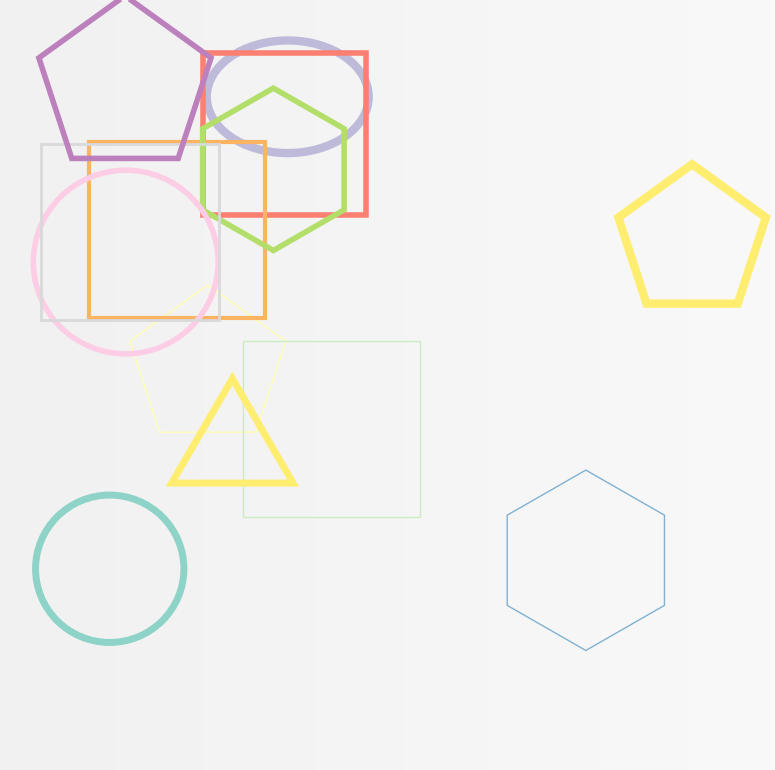[{"shape": "circle", "thickness": 2.5, "radius": 0.48, "center": [0.142, 0.261]}, {"shape": "pentagon", "thickness": 0.5, "radius": 0.53, "center": [0.268, 0.524]}, {"shape": "oval", "thickness": 3, "radius": 0.52, "center": [0.371, 0.874]}, {"shape": "square", "thickness": 2, "radius": 0.53, "center": [0.367, 0.826]}, {"shape": "hexagon", "thickness": 0.5, "radius": 0.59, "center": [0.756, 0.272]}, {"shape": "square", "thickness": 1.5, "radius": 0.57, "center": [0.228, 0.701]}, {"shape": "hexagon", "thickness": 2, "radius": 0.53, "center": [0.353, 0.78]}, {"shape": "circle", "thickness": 2, "radius": 0.6, "center": [0.162, 0.66]}, {"shape": "square", "thickness": 1, "radius": 0.57, "center": [0.168, 0.699]}, {"shape": "pentagon", "thickness": 2, "radius": 0.58, "center": [0.161, 0.889]}, {"shape": "square", "thickness": 0.5, "radius": 0.57, "center": [0.428, 0.443]}, {"shape": "triangle", "thickness": 2.5, "radius": 0.45, "center": [0.3, 0.418]}, {"shape": "pentagon", "thickness": 3, "radius": 0.5, "center": [0.893, 0.687]}]